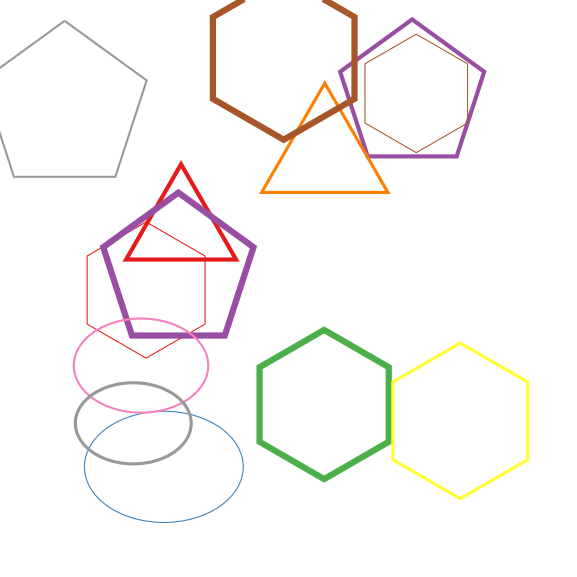[{"shape": "hexagon", "thickness": 0.5, "radius": 0.59, "center": [0.253, 0.497]}, {"shape": "triangle", "thickness": 2, "radius": 0.55, "center": [0.314, 0.605]}, {"shape": "oval", "thickness": 0.5, "radius": 0.69, "center": [0.284, 0.191]}, {"shape": "hexagon", "thickness": 3, "radius": 0.65, "center": [0.561, 0.299]}, {"shape": "pentagon", "thickness": 3, "radius": 0.68, "center": [0.309, 0.529]}, {"shape": "pentagon", "thickness": 2, "radius": 0.66, "center": [0.714, 0.834]}, {"shape": "triangle", "thickness": 1.5, "radius": 0.63, "center": [0.562, 0.729]}, {"shape": "hexagon", "thickness": 1.5, "radius": 0.67, "center": [0.797, 0.27]}, {"shape": "hexagon", "thickness": 0.5, "radius": 0.51, "center": [0.721, 0.837]}, {"shape": "hexagon", "thickness": 3, "radius": 0.71, "center": [0.491, 0.899]}, {"shape": "oval", "thickness": 1, "radius": 0.58, "center": [0.244, 0.366]}, {"shape": "oval", "thickness": 1.5, "radius": 0.5, "center": [0.231, 0.266]}, {"shape": "pentagon", "thickness": 1, "radius": 0.75, "center": [0.112, 0.814]}]